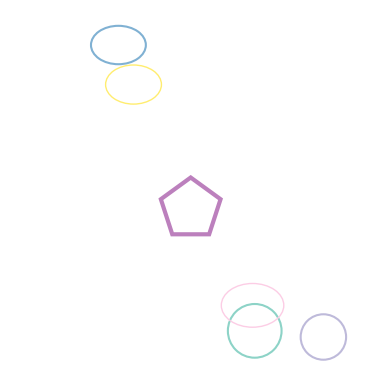[{"shape": "circle", "thickness": 1.5, "radius": 0.35, "center": [0.662, 0.141]}, {"shape": "circle", "thickness": 1.5, "radius": 0.3, "center": [0.84, 0.125]}, {"shape": "oval", "thickness": 1.5, "radius": 0.36, "center": [0.308, 0.883]}, {"shape": "oval", "thickness": 1, "radius": 0.41, "center": [0.656, 0.207]}, {"shape": "pentagon", "thickness": 3, "radius": 0.41, "center": [0.495, 0.457]}, {"shape": "oval", "thickness": 1, "radius": 0.36, "center": [0.347, 0.78]}]